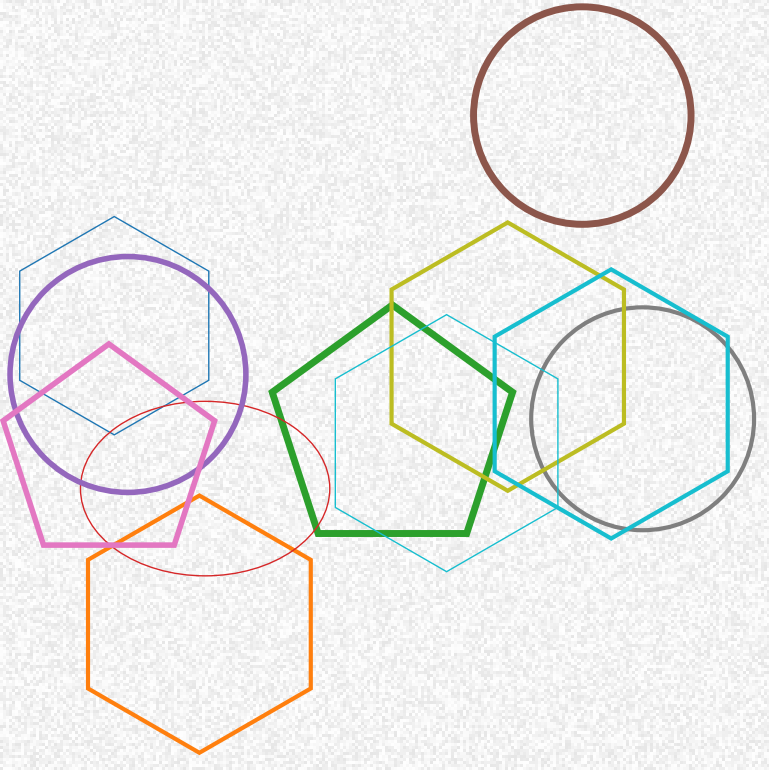[{"shape": "hexagon", "thickness": 0.5, "radius": 0.71, "center": [0.148, 0.577]}, {"shape": "hexagon", "thickness": 1.5, "radius": 0.84, "center": [0.259, 0.189]}, {"shape": "pentagon", "thickness": 2.5, "radius": 0.82, "center": [0.51, 0.44]}, {"shape": "oval", "thickness": 0.5, "radius": 0.81, "center": [0.266, 0.365]}, {"shape": "circle", "thickness": 2, "radius": 0.77, "center": [0.166, 0.514]}, {"shape": "circle", "thickness": 2.5, "radius": 0.71, "center": [0.756, 0.85]}, {"shape": "pentagon", "thickness": 2, "radius": 0.72, "center": [0.141, 0.409]}, {"shape": "circle", "thickness": 1.5, "radius": 0.72, "center": [0.835, 0.456]}, {"shape": "hexagon", "thickness": 1.5, "radius": 0.87, "center": [0.659, 0.537]}, {"shape": "hexagon", "thickness": 0.5, "radius": 0.83, "center": [0.58, 0.424]}, {"shape": "hexagon", "thickness": 1.5, "radius": 0.87, "center": [0.794, 0.475]}]